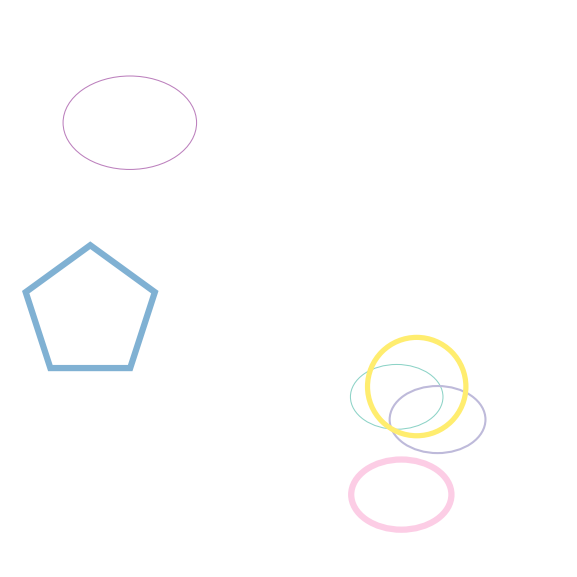[{"shape": "oval", "thickness": 0.5, "radius": 0.4, "center": [0.687, 0.312]}, {"shape": "oval", "thickness": 1, "radius": 0.41, "center": [0.758, 0.273]}, {"shape": "pentagon", "thickness": 3, "radius": 0.59, "center": [0.156, 0.457]}, {"shape": "oval", "thickness": 3, "radius": 0.43, "center": [0.695, 0.143]}, {"shape": "oval", "thickness": 0.5, "radius": 0.58, "center": [0.225, 0.787]}, {"shape": "circle", "thickness": 2.5, "radius": 0.43, "center": [0.722, 0.33]}]